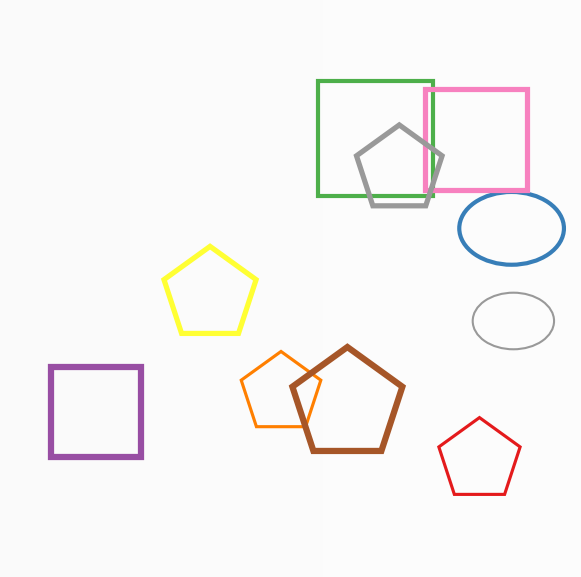[{"shape": "pentagon", "thickness": 1.5, "radius": 0.37, "center": [0.825, 0.203]}, {"shape": "oval", "thickness": 2, "radius": 0.45, "center": [0.88, 0.604]}, {"shape": "square", "thickness": 2, "radius": 0.5, "center": [0.646, 0.76]}, {"shape": "square", "thickness": 3, "radius": 0.39, "center": [0.166, 0.286]}, {"shape": "pentagon", "thickness": 1.5, "radius": 0.36, "center": [0.483, 0.319]}, {"shape": "pentagon", "thickness": 2.5, "radius": 0.42, "center": [0.361, 0.489]}, {"shape": "pentagon", "thickness": 3, "radius": 0.5, "center": [0.598, 0.299]}, {"shape": "square", "thickness": 2.5, "radius": 0.44, "center": [0.819, 0.757]}, {"shape": "pentagon", "thickness": 2.5, "radius": 0.39, "center": [0.687, 0.705]}, {"shape": "oval", "thickness": 1, "radius": 0.35, "center": [0.883, 0.443]}]